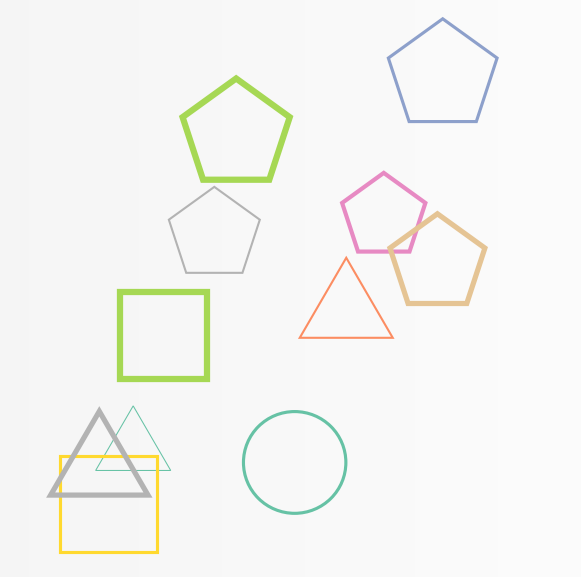[{"shape": "circle", "thickness": 1.5, "radius": 0.44, "center": [0.507, 0.198]}, {"shape": "triangle", "thickness": 0.5, "radius": 0.37, "center": [0.229, 0.222]}, {"shape": "triangle", "thickness": 1, "radius": 0.46, "center": [0.596, 0.46]}, {"shape": "pentagon", "thickness": 1.5, "radius": 0.49, "center": [0.762, 0.868]}, {"shape": "pentagon", "thickness": 2, "radius": 0.38, "center": [0.66, 0.624]}, {"shape": "square", "thickness": 3, "radius": 0.37, "center": [0.281, 0.419]}, {"shape": "pentagon", "thickness": 3, "radius": 0.48, "center": [0.406, 0.766]}, {"shape": "square", "thickness": 1.5, "radius": 0.41, "center": [0.187, 0.127]}, {"shape": "pentagon", "thickness": 2.5, "radius": 0.43, "center": [0.753, 0.543]}, {"shape": "pentagon", "thickness": 1, "radius": 0.41, "center": [0.369, 0.593]}, {"shape": "triangle", "thickness": 2.5, "radius": 0.48, "center": [0.171, 0.19]}]